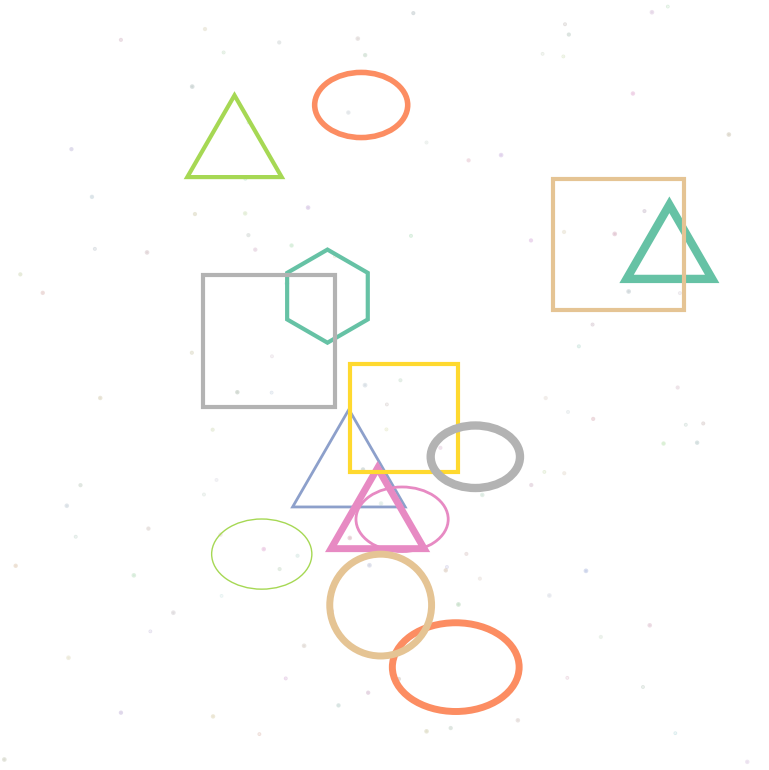[{"shape": "hexagon", "thickness": 1.5, "radius": 0.3, "center": [0.425, 0.615]}, {"shape": "triangle", "thickness": 3, "radius": 0.32, "center": [0.869, 0.67]}, {"shape": "oval", "thickness": 2, "radius": 0.3, "center": [0.469, 0.864]}, {"shape": "oval", "thickness": 2.5, "radius": 0.41, "center": [0.592, 0.134]}, {"shape": "triangle", "thickness": 1, "radius": 0.42, "center": [0.453, 0.384]}, {"shape": "oval", "thickness": 1, "radius": 0.3, "center": [0.522, 0.326]}, {"shape": "triangle", "thickness": 2.5, "radius": 0.35, "center": [0.49, 0.322]}, {"shape": "triangle", "thickness": 1.5, "radius": 0.35, "center": [0.305, 0.805]}, {"shape": "oval", "thickness": 0.5, "radius": 0.33, "center": [0.34, 0.28]}, {"shape": "square", "thickness": 1.5, "radius": 0.35, "center": [0.524, 0.457]}, {"shape": "circle", "thickness": 2.5, "radius": 0.33, "center": [0.494, 0.214]}, {"shape": "square", "thickness": 1.5, "radius": 0.43, "center": [0.803, 0.683]}, {"shape": "oval", "thickness": 3, "radius": 0.29, "center": [0.617, 0.407]}, {"shape": "square", "thickness": 1.5, "radius": 0.43, "center": [0.349, 0.557]}]